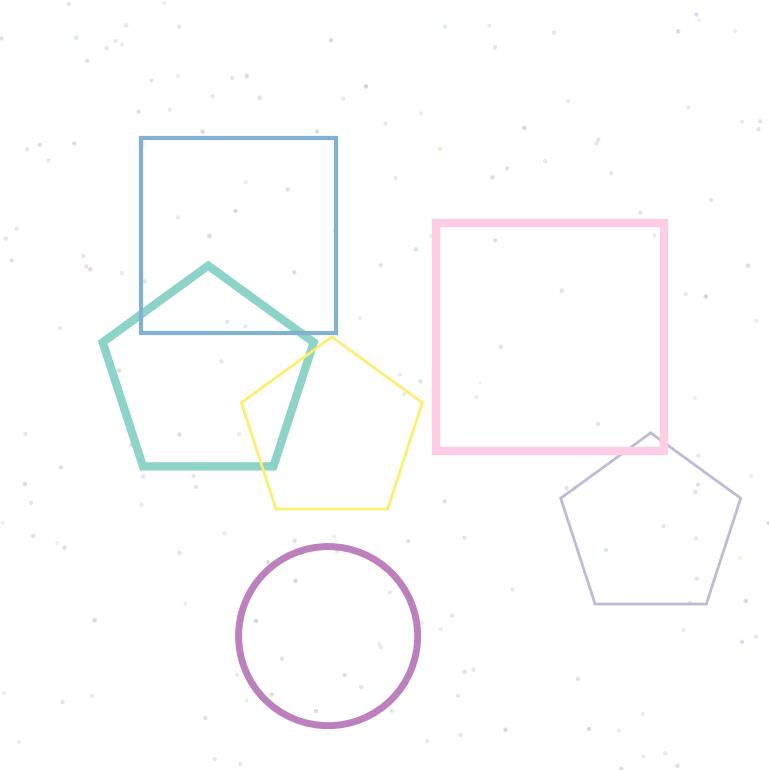[{"shape": "pentagon", "thickness": 3, "radius": 0.72, "center": [0.27, 0.511]}, {"shape": "pentagon", "thickness": 1, "radius": 0.61, "center": [0.845, 0.315]}, {"shape": "square", "thickness": 1.5, "radius": 0.64, "center": [0.31, 0.694]}, {"shape": "square", "thickness": 3, "radius": 0.74, "center": [0.714, 0.562]}, {"shape": "circle", "thickness": 2.5, "radius": 0.58, "center": [0.426, 0.174]}, {"shape": "pentagon", "thickness": 1, "radius": 0.62, "center": [0.431, 0.439]}]